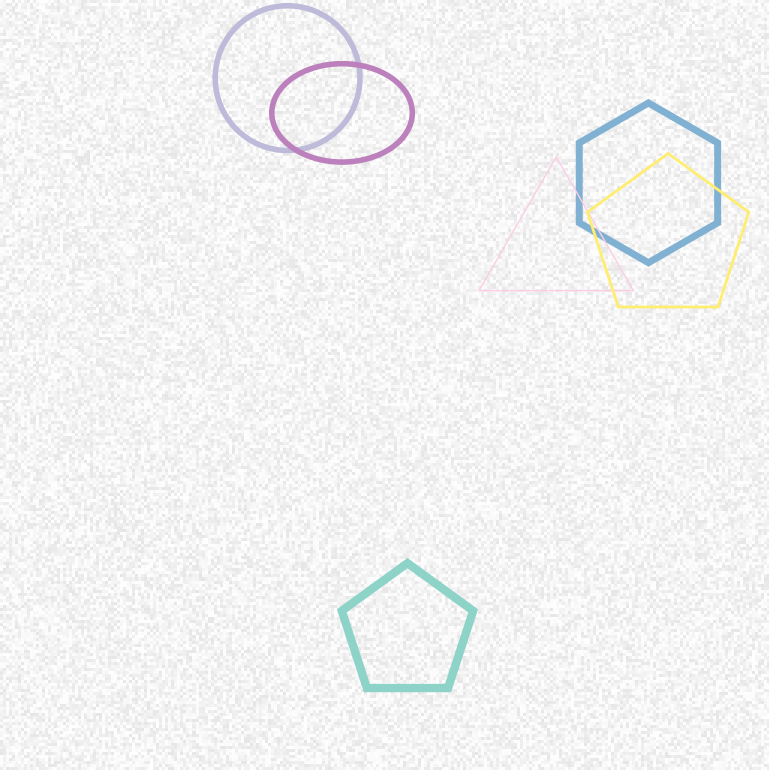[{"shape": "pentagon", "thickness": 3, "radius": 0.45, "center": [0.529, 0.179]}, {"shape": "circle", "thickness": 2, "radius": 0.47, "center": [0.373, 0.899]}, {"shape": "hexagon", "thickness": 2.5, "radius": 0.52, "center": [0.842, 0.763]}, {"shape": "triangle", "thickness": 0.5, "radius": 0.58, "center": [0.722, 0.68]}, {"shape": "oval", "thickness": 2, "radius": 0.46, "center": [0.444, 0.853]}, {"shape": "pentagon", "thickness": 1, "radius": 0.55, "center": [0.868, 0.69]}]